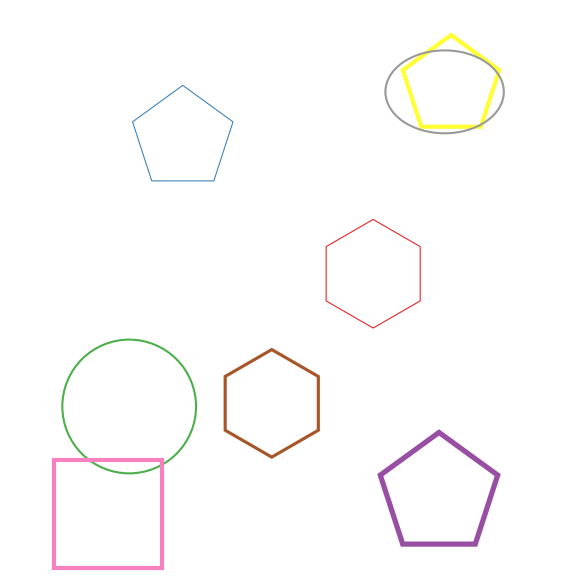[{"shape": "hexagon", "thickness": 0.5, "radius": 0.47, "center": [0.646, 0.525]}, {"shape": "pentagon", "thickness": 0.5, "radius": 0.46, "center": [0.317, 0.76]}, {"shape": "circle", "thickness": 1, "radius": 0.58, "center": [0.224, 0.295]}, {"shape": "pentagon", "thickness": 2.5, "radius": 0.53, "center": [0.76, 0.143]}, {"shape": "pentagon", "thickness": 2, "radius": 0.44, "center": [0.781, 0.851]}, {"shape": "hexagon", "thickness": 1.5, "radius": 0.47, "center": [0.471, 0.301]}, {"shape": "square", "thickness": 2, "radius": 0.47, "center": [0.187, 0.109]}, {"shape": "oval", "thickness": 1, "radius": 0.51, "center": [0.77, 0.84]}]